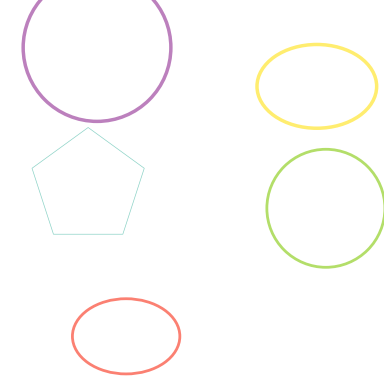[{"shape": "pentagon", "thickness": 0.5, "radius": 0.77, "center": [0.229, 0.516]}, {"shape": "oval", "thickness": 2, "radius": 0.7, "center": [0.328, 0.126]}, {"shape": "circle", "thickness": 2, "radius": 0.77, "center": [0.846, 0.459]}, {"shape": "circle", "thickness": 2.5, "radius": 0.96, "center": [0.252, 0.877]}, {"shape": "oval", "thickness": 2.5, "radius": 0.78, "center": [0.823, 0.776]}]